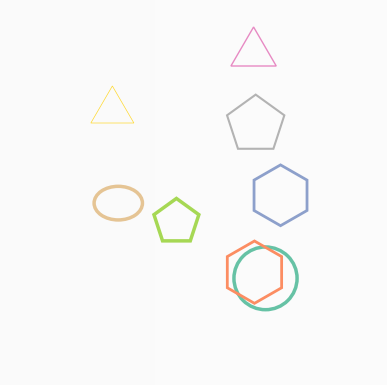[{"shape": "circle", "thickness": 2.5, "radius": 0.41, "center": [0.685, 0.277]}, {"shape": "hexagon", "thickness": 2, "radius": 0.4, "center": [0.657, 0.293]}, {"shape": "hexagon", "thickness": 2, "radius": 0.39, "center": [0.724, 0.493]}, {"shape": "triangle", "thickness": 1, "radius": 0.34, "center": [0.654, 0.862]}, {"shape": "pentagon", "thickness": 2.5, "radius": 0.3, "center": [0.455, 0.424]}, {"shape": "triangle", "thickness": 0.5, "radius": 0.32, "center": [0.29, 0.713]}, {"shape": "oval", "thickness": 2.5, "radius": 0.31, "center": [0.305, 0.472]}, {"shape": "pentagon", "thickness": 1.5, "radius": 0.39, "center": [0.66, 0.676]}]